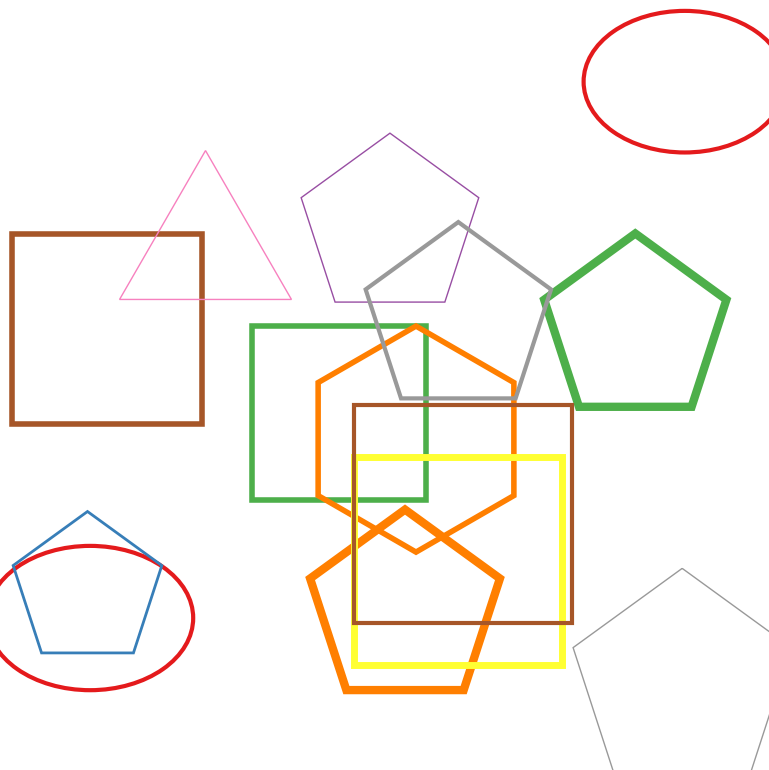[{"shape": "oval", "thickness": 1.5, "radius": 0.67, "center": [0.117, 0.197]}, {"shape": "oval", "thickness": 1.5, "radius": 0.66, "center": [0.889, 0.894]}, {"shape": "pentagon", "thickness": 1, "radius": 0.51, "center": [0.114, 0.234]}, {"shape": "pentagon", "thickness": 3, "radius": 0.62, "center": [0.825, 0.572]}, {"shape": "square", "thickness": 2, "radius": 0.56, "center": [0.44, 0.464]}, {"shape": "pentagon", "thickness": 0.5, "radius": 0.61, "center": [0.506, 0.706]}, {"shape": "hexagon", "thickness": 2, "radius": 0.73, "center": [0.54, 0.43]}, {"shape": "pentagon", "thickness": 3, "radius": 0.65, "center": [0.526, 0.209]}, {"shape": "square", "thickness": 2.5, "radius": 0.68, "center": [0.595, 0.271]}, {"shape": "square", "thickness": 2, "radius": 0.62, "center": [0.139, 0.572]}, {"shape": "square", "thickness": 1.5, "radius": 0.71, "center": [0.601, 0.333]}, {"shape": "triangle", "thickness": 0.5, "radius": 0.64, "center": [0.267, 0.676]}, {"shape": "pentagon", "thickness": 1.5, "radius": 0.63, "center": [0.595, 0.585]}, {"shape": "pentagon", "thickness": 0.5, "radius": 0.74, "center": [0.886, 0.113]}]